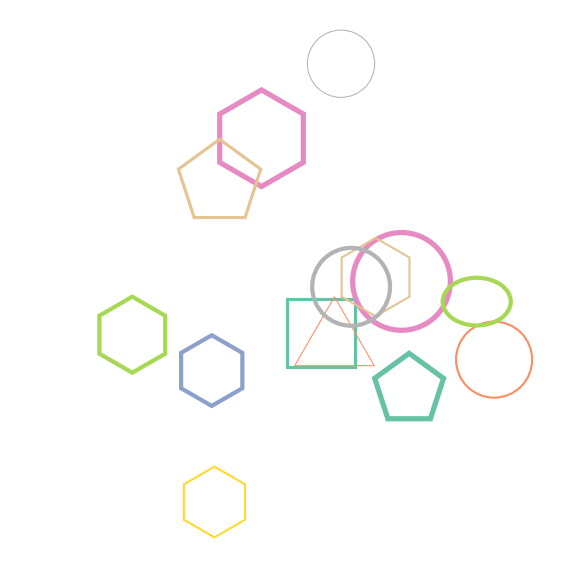[{"shape": "pentagon", "thickness": 2.5, "radius": 0.31, "center": [0.708, 0.325]}, {"shape": "square", "thickness": 1.5, "radius": 0.3, "center": [0.555, 0.422]}, {"shape": "triangle", "thickness": 0.5, "radius": 0.4, "center": [0.579, 0.406]}, {"shape": "circle", "thickness": 1, "radius": 0.33, "center": [0.856, 0.376]}, {"shape": "hexagon", "thickness": 2, "radius": 0.31, "center": [0.367, 0.357]}, {"shape": "circle", "thickness": 2.5, "radius": 0.42, "center": [0.695, 0.512]}, {"shape": "hexagon", "thickness": 2.5, "radius": 0.42, "center": [0.453, 0.76]}, {"shape": "hexagon", "thickness": 2, "radius": 0.33, "center": [0.229, 0.42]}, {"shape": "oval", "thickness": 2, "radius": 0.29, "center": [0.825, 0.477]}, {"shape": "hexagon", "thickness": 1, "radius": 0.31, "center": [0.371, 0.13]}, {"shape": "pentagon", "thickness": 1.5, "radius": 0.37, "center": [0.38, 0.683]}, {"shape": "hexagon", "thickness": 1, "radius": 0.34, "center": [0.65, 0.519]}, {"shape": "circle", "thickness": 0.5, "radius": 0.29, "center": [0.591, 0.889]}, {"shape": "circle", "thickness": 2, "radius": 0.34, "center": [0.608, 0.502]}]